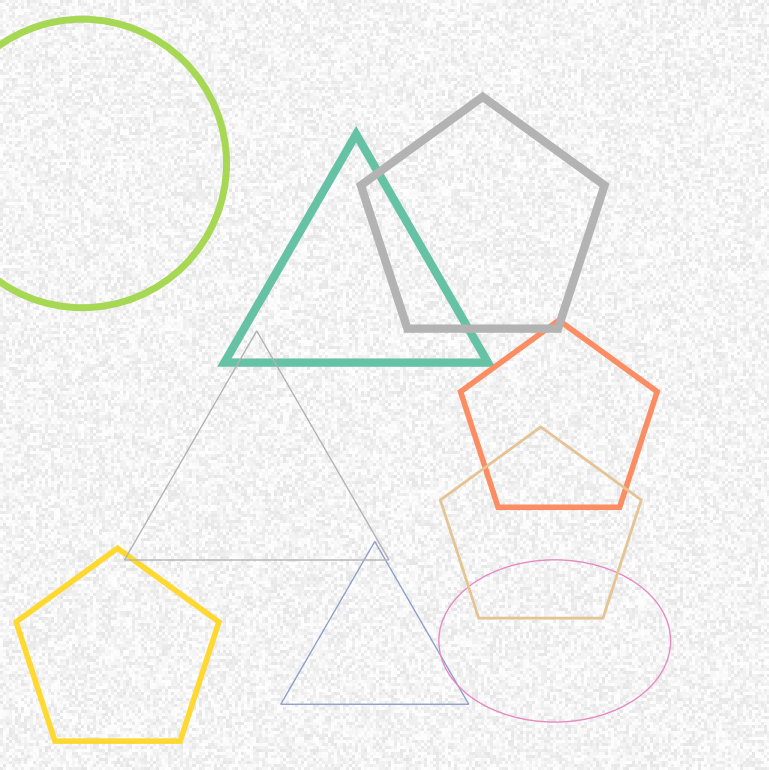[{"shape": "triangle", "thickness": 3, "radius": 0.99, "center": [0.463, 0.628]}, {"shape": "pentagon", "thickness": 2, "radius": 0.67, "center": [0.726, 0.45]}, {"shape": "triangle", "thickness": 0.5, "radius": 0.7, "center": [0.487, 0.156]}, {"shape": "oval", "thickness": 0.5, "radius": 0.75, "center": [0.72, 0.168]}, {"shape": "circle", "thickness": 2.5, "radius": 0.94, "center": [0.107, 0.788]}, {"shape": "pentagon", "thickness": 2, "radius": 0.69, "center": [0.153, 0.149]}, {"shape": "pentagon", "thickness": 1, "radius": 0.69, "center": [0.702, 0.308]}, {"shape": "pentagon", "thickness": 3, "radius": 0.83, "center": [0.627, 0.708]}, {"shape": "triangle", "thickness": 0.5, "radius": 0.99, "center": [0.333, 0.372]}]